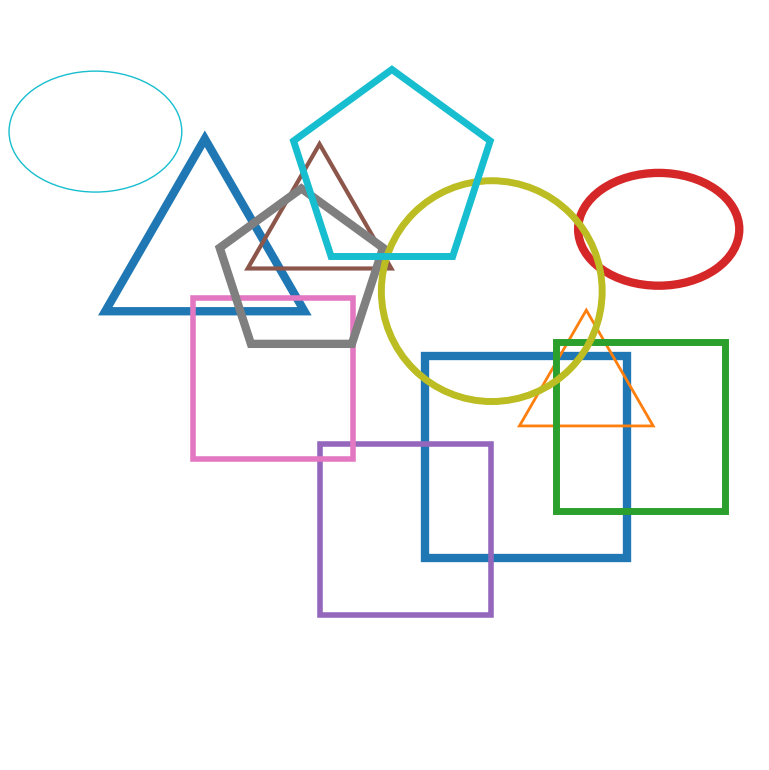[{"shape": "square", "thickness": 3, "radius": 0.66, "center": [0.683, 0.407]}, {"shape": "triangle", "thickness": 3, "radius": 0.75, "center": [0.266, 0.67]}, {"shape": "triangle", "thickness": 1, "radius": 0.5, "center": [0.761, 0.497]}, {"shape": "square", "thickness": 2.5, "radius": 0.55, "center": [0.832, 0.446]}, {"shape": "oval", "thickness": 3, "radius": 0.52, "center": [0.855, 0.702]}, {"shape": "square", "thickness": 2, "radius": 0.56, "center": [0.527, 0.313]}, {"shape": "triangle", "thickness": 1.5, "radius": 0.54, "center": [0.415, 0.705]}, {"shape": "square", "thickness": 2, "radius": 0.52, "center": [0.355, 0.508]}, {"shape": "pentagon", "thickness": 3, "radius": 0.56, "center": [0.391, 0.644]}, {"shape": "circle", "thickness": 2.5, "radius": 0.72, "center": [0.639, 0.622]}, {"shape": "pentagon", "thickness": 2.5, "radius": 0.67, "center": [0.509, 0.776]}, {"shape": "oval", "thickness": 0.5, "radius": 0.56, "center": [0.124, 0.829]}]